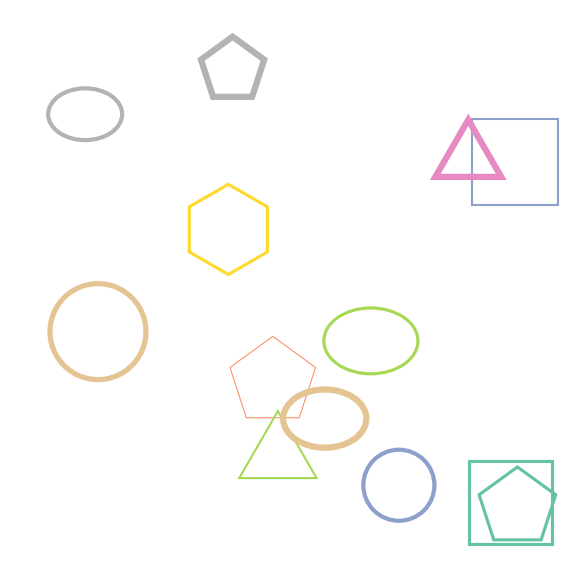[{"shape": "square", "thickness": 1.5, "radius": 0.36, "center": [0.884, 0.129]}, {"shape": "pentagon", "thickness": 1.5, "radius": 0.35, "center": [0.896, 0.121]}, {"shape": "pentagon", "thickness": 0.5, "radius": 0.39, "center": [0.472, 0.339]}, {"shape": "circle", "thickness": 2, "radius": 0.31, "center": [0.691, 0.159]}, {"shape": "square", "thickness": 1, "radius": 0.37, "center": [0.891, 0.718]}, {"shape": "triangle", "thickness": 3, "radius": 0.33, "center": [0.811, 0.726]}, {"shape": "triangle", "thickness": 1, "radius": 0.39, "center": [0.481, 0.21]}, {"shape": "oval", "thickness": 1.5, "radius": 0.41, "center": [0.642, 0.409]}, {"shape": "hexagon", "thickness": 1.5, "radius": 0.39, "center": [0.395, 0.602]}, {"shape": "circle", "thickness": 2.5, "radius": 0.42, "center": [0.17, 0.425]}, {"shape": "oval", "thickness": 3, "radius": 0.36, "center": [0.562, 0.274]}, {"shape": "oval", "thickness": 2, "radius": 0.32, "center": [0.147, 0.801]}, {"shape": "pentagon", "thickness": 3, "radius": 0.29, "center": [0.403, 0.878]}]